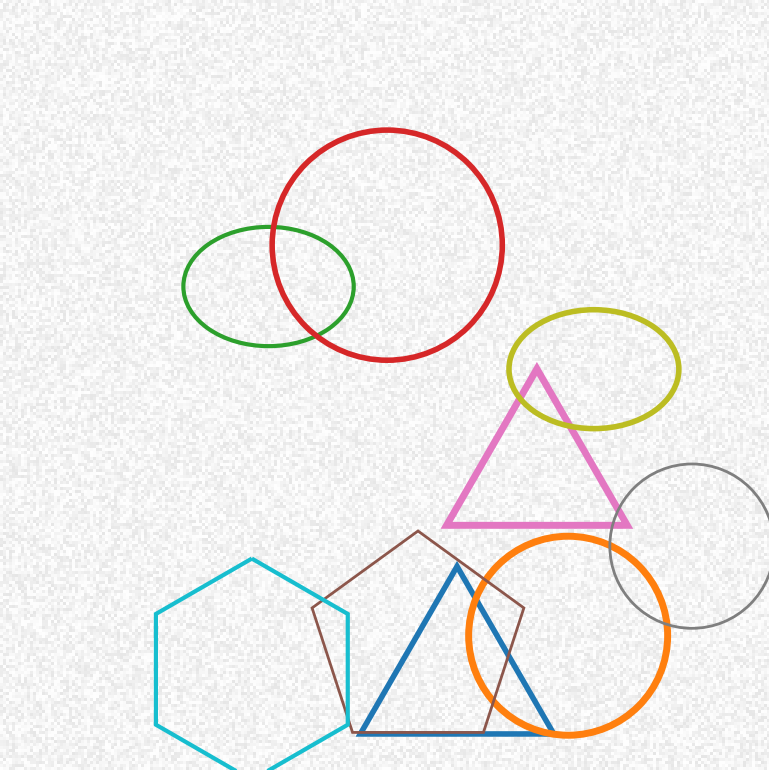[{"shape": "triangle", "thickness": 2, "radius": 0.73, "center": [0.594, 0.119]}, {"shape": "circle", "thickness": 2.5, "radius": 0.65, "center": [0.738, 0.174]}, {"shape": "oval", "thickness": 1.5, "radius": 0.55, "center": [0.349, 0.628]}, {"shape": "circle", "thickness": 2, "radius": 0.75, "center": [0.503, 0.682]}, {"shape": "pentagon", "thickness": 1, "radius": 0.72, "center": [0.543, 0.166]}, {"shape": "triangle", "thickness": 2.5, "radius": 0.68, "center": [0.697, 0.385]}, {"shape": "circle", "thickness": 1, "radius": 0.53, "center": [0.899, 0.291]}, {"shape": "oval", "thickness": 2, "radius": 0.55, "center": [0.771, 0.521]}, {"shape": "hexagon", "thickness": 1.5, "radius": 0.72, "center": [0.327, 0.131]}]